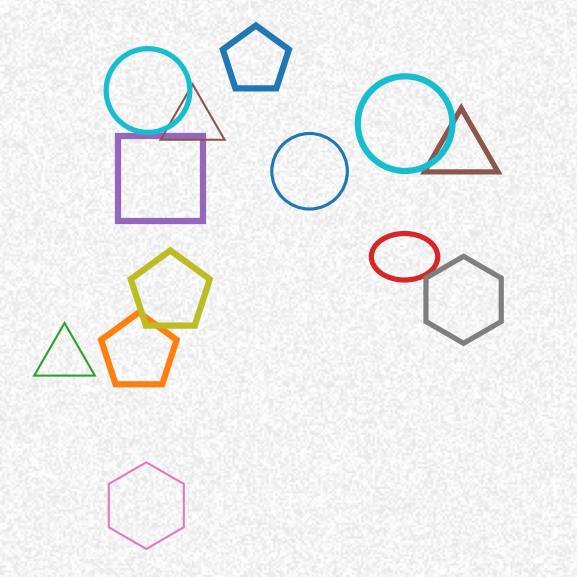[{"shape": "circle", "thickness": 1.5, "radius": 0.33, "center": [0.536, 0.703]}, {"shape": "pentagon", "thickness": 3, "radius": 0.3, "center": [0.443, 0.895]}, {"shape": "pentagon", "thickness": 3, "radius": 0.34, "center": [0.241, 0.389]}, {"shape": "triangle", "thickness": 1, "radius": 0.3, "center": [0.112, 0.379]}, {"shape": "oval", "thickness": 2.5, "radius": 0.29, "center": [0.7, 0.555]}, {"shape": "square", "thickness": 3, "radius": 0.37, "center": [0.277, 0.69]}, {"shape": "triangle", "thickness": 2.5, "radius": 0.37, "center": [0.799, 0.738]}, {"shape": "triangle", "thickness": 1, "radius": 0.32, "center": [0.334, 0.789]}, {"shape": "hexagon", "thickness": 1, "radius": 0.38, "center": [0.253, 0.124]}, {"shape": "hexagon", "thickness": 2.5, "radius": 0.38, "center": [0.803, 0.48]}, {"shape": "pentagon", "thickness": 3, "radius": 0.36, "center": [0.295, 0.494]}, {"shape": "circle", "thickness": 2.5, "radius": 0.36, "center": [0.256, 0.842]}, {"shape": "circle", "thickness": 3, "radius": 0.41, "center": [0.701, 0.785]}]